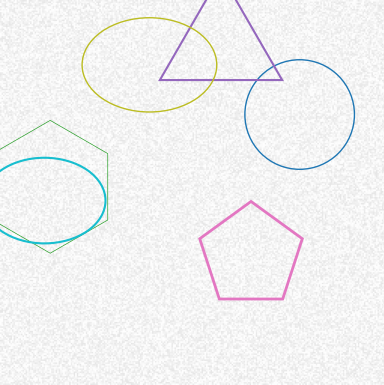[{"shape": "circle", "thickness": 1, "radius": 0.71, "center": [0.778, 0.703]}, {"shape": "hexagon", "thickness": 0.5, "radius": 0.86, "center": [0.13, 0.515]}, {"shape": "triangle", "thickness": 1.5, "radius": 0.92, "center": [0.574, 0.884]}, {"shape": "pentagon", "thickness": 2, "radius": 0.7, "center": [0.652, 0.337]}, {"shape": "oval", "thickness": 1, "radius": 0.87, "center": [0.388, 0.832]}, {"shape": "oval", "thickness": 1.5, "radius": 0.79, "center": [0.115, 0.479]}]